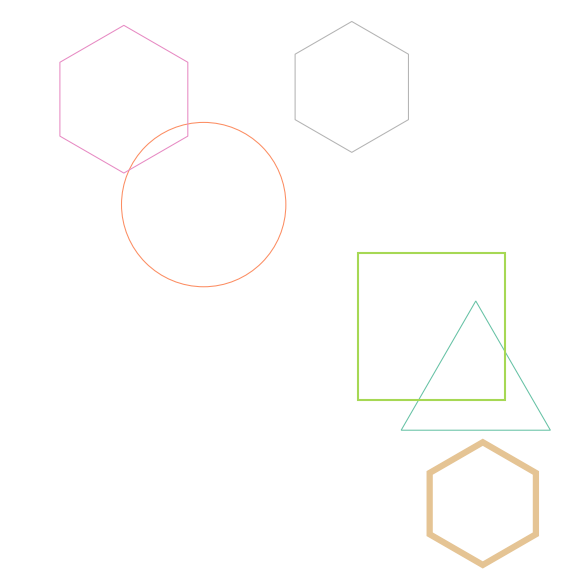[{"shape": "triangle", "thickness": 0.5, "radius": 0.75, "center": [0.824, 0.329]}, {"shape": "circle", "thickness": 0.5, "radius": 0.71, "center": [0.353, 0.645]}, {"shape": "hexagon", "thickness": 0.5, "radius": 0.64, "center": [0.214, 0.827]}, {"shape": "square", "thickness": 1, "radius": 0.64, "center": [0.747, 0.434]}, {"shape": "hexagon", "thickness": 3, "radius": 0.53, "center": [0.836, 0.127]}, {"shape": "hexagon", "thickness": 0.5, "radius": 0.57, "center": [0.609, 0.849]}]